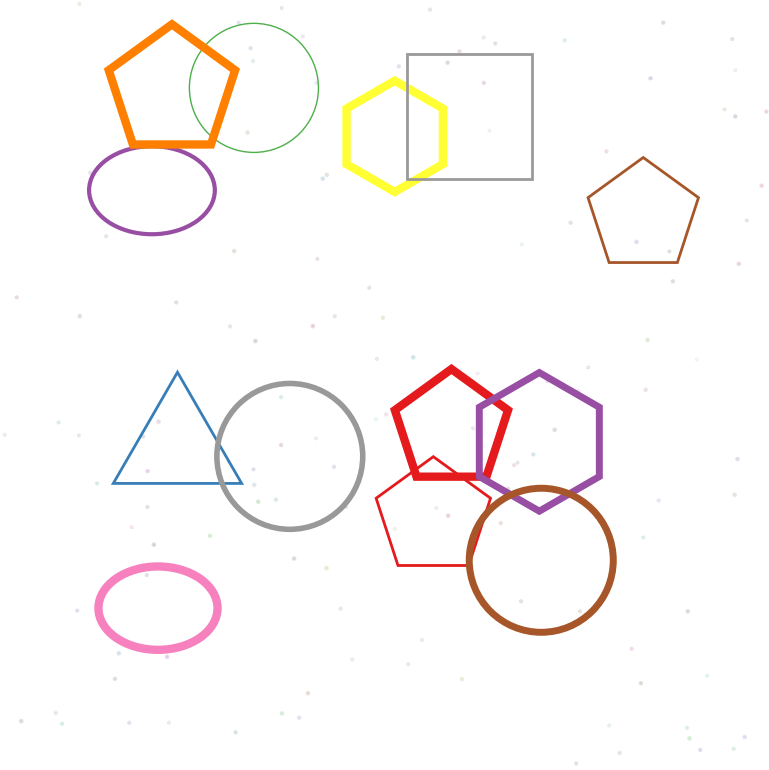[{"shape": "pentagon", "thickness": 3, "radius": 0.39, "center": [0.586, 0.443]}, {"shape": "pentagon", "thickness": 1, "radius": 0.39, "center": [0.563, 0.329]}, {"shape": "triangle", "thickness": 1, "radius": 0.48, "center": [0.23, 0.42]}, {"shape": "circle", "thickness": 0.5, "radius": 0.42, "center": [0.33, 0.886]}, {"shape": "hexagon", "thickness": 2.5, "radius": 0.45, "center": [0.7, 0.426]}, {"shape": "oval", "thickness": 1.5, "radius": 0.41, "center": [0.197, 0.753]}, {"shape": "pentagon", "thickness": 3, "radius": 0.43, "center": [0.223, 0.882]}, {"shape": "hexagon", "thickness": 3, "radius": 0.36, "center": [0.513, 0.823]}, {"shape": "circle", "thickness": 2.5, "radius": 0.47, "center": [0.703, 0.272]}, {"shape": "pentagon", "thickness": 1, "radius": 0.38, "center": [0.835, 0.72]}, {"shape": "oval", "thickness": 3, "radius": 0.39, "center": [0.205, 0.21]}, {"shape": "circle", "thickness": 2, "radius": 0.47, "center": [0.376, 0.407]}, {"shape": "square", "thickness": 1, "radius": 0.4, "center": [0.61, 0.848]}]